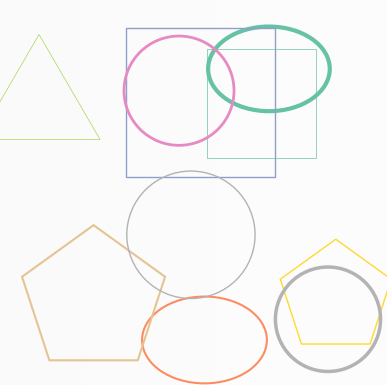[{"shape": "square", "thickness": 0.5, "radius": 0.71, "center": [0.675, 0.732]}, {"shape": "oval", "thickness": 3, "radius": 0.79, "center": [0.694, 0.821]}, {"shape": "oval", "thickness": 1.5, "radius": 0.81, "center": [0.528, 0.117]}, {"shape": "square", "thickness": 1, "radius": 0.96, "center": [0.518, 0.733]}, {"shape": "circle", "thickness": 2, "radius": 0.71, "center": [0.462, 0.764]}, {"shape": "triangle", "thickness": 0.5, "radius": 0.91, "center": [0.101, 0.728]}, {"shape": "pentagon", "thickness": 1, "radius": 0.75, "center": [0.866, 0.228]}, {"shape": "pentagon", "thickness": 1.5, "radius": 0.97, "center": [0.241, 0.221]}, {"shape": "circle", "thickness": 2.5, "radius": 0.68, "center": [0.846, 0.171]}, {"shape": "circle", "thickness": 1, "radius": 0.83, "center": [0.493, 0.39]}]